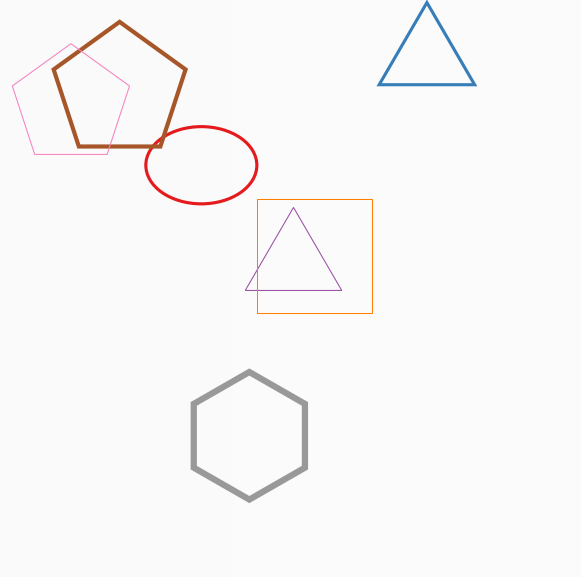[{"shape": "oval", "thickness": 1.5, "radius": 0.48, "center": [0.346, 0.713]}, {"shape": "triangle", "thickness": 1.5, "radius": 0.47, "center": [0.734, 0.9]}, {"shape": "triangle", "thickness": 0.5, "radius": 0.48, "center": [0.505, 0.544]}, {"shape": "square", "thickness": 0.5, "radius": 0.49, "center": [0.54, 0.556]}, {"shape": "pentagon", "thickness": 2, "radius": 0.6, "center": [0.206, 0.842]}, {"shape": "pentagon", "thickness": 0.5, "radius": 0.53, "center": [0.122, 0.817]}, {"shape": "hexagon", "thickness": 3, "radius": 0.55, "center": [0.429, 0.245]}]